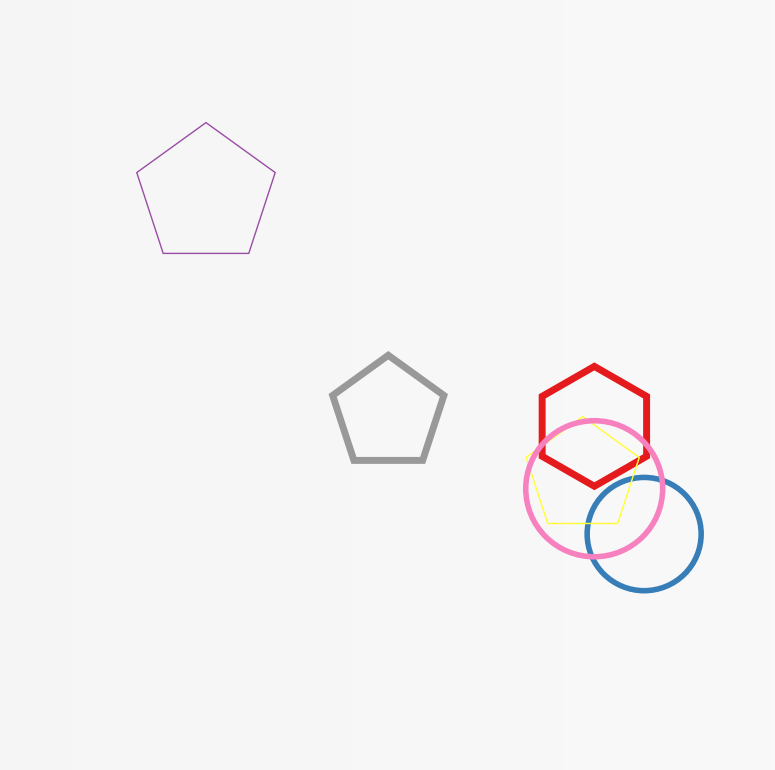[{"shape": "hexagon", "thickness": 2.5, "radius": 0.39, "center": [0.767, 0.446]}, {"shape": "circle", "thickness": 2, "radius": 0.37, "center": [0.831, 0.306]}, {"shape": "pentagon", "thickness": 0.5, "radius": 0.47, "center": [0.266, 0.747]}, {"shape": "pentagon", "thickness": 0.5, "radius": 0.38, "center": [0.752, 0.382]}, {"shape": "circle", "thickness": 2, "radius": 0.44, "center": [0.767, 0.365]}, {"shape": "pentagon", "thickness": 2.5, "radius": 0.38, "center": [0.501, 0.463]}]